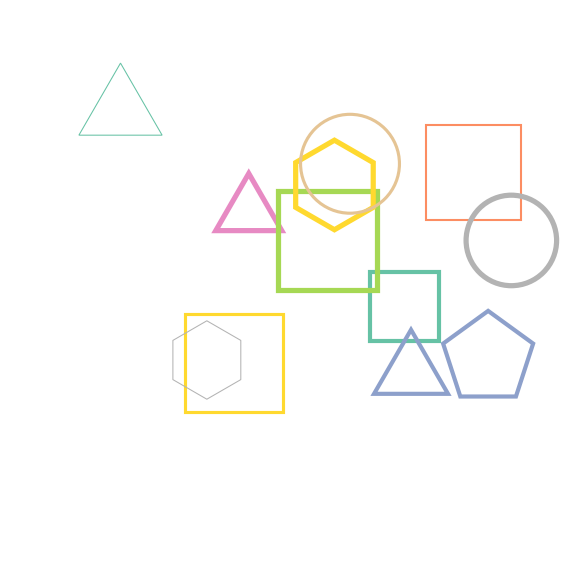[{"shape": "triangle", "thickness": 0.5, "radius": 0.42, "center": [0.209, 0.807]}, {"shape": "square", "thickness": 2, "radius": 0.3, "center": [0.701, 0.468]}, {"shape": "square", "thickness": 1, "radius": 0.41, "center": [0.82, 0.701]}, {"shape": "pentagon", "thickness": 2, "radius": 0.41, "center": [0.845, 0.379]}, {"shape": "triangle", "thickness": 2, "radius": 0.37, "center": [0.712, 0.354]}, {"shape": "triangle", "thickness": 2.5, "radius": 0.33, "center": [0.431, 0.633]}, {"shape": "square", "thickness": 2.5, "radius": 0.43, "center": [0.567, 0.583]}, {"shape": "hexagon", "thickness": 2.5, "radius": 0.39, "center": [0.579, 0.679]}, {"shape": "square", "thickness": 1.5, "radius": 0.42, "center": [0.405, 0.371]}, {"shape": "circle", "thickness": 1.5, "radius": 0.43, "center": [0.606, 0.716]}, {"shape": "circle", "thickness": 2.5, "radius": 0.39, "center": [0.885, 0.583]}, {"shape": "hexagon", "thickness": 0.5, "radius": 0.34, "center": [0.358, 0.376]}]